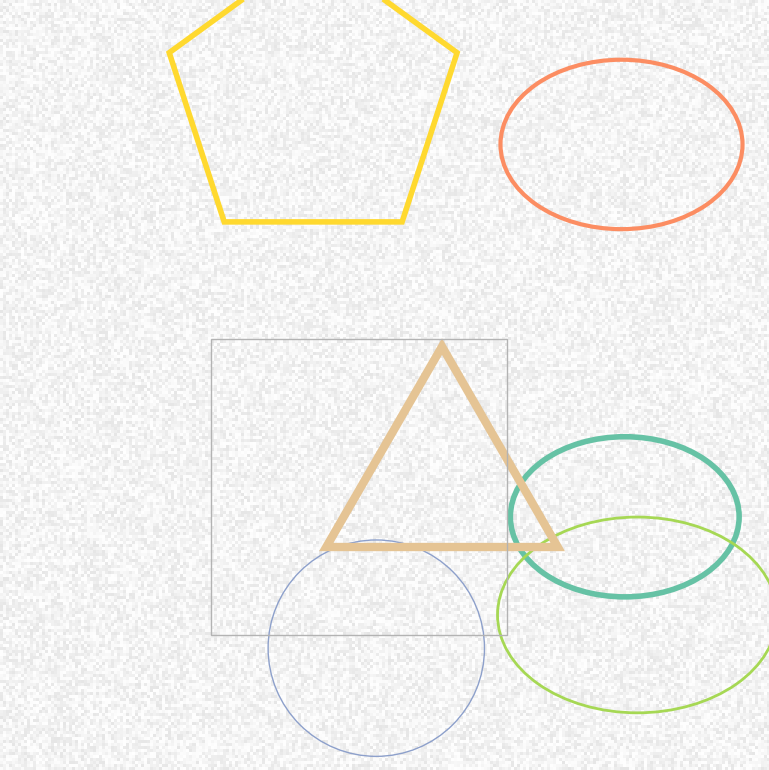[{"shape": "oval", "thickness": 2, "radius": 0.74, "center": [0.811, 0.329]}, {"shape": "oval", "thickness": 1.5, "radius": 0.79, "center": [0.807, 0.812]}, {"shape": "circle", "thickness": 0.5, "radius": 0.7, "center": [0.489, 0.158]}, {"shape": "oval", "thickness": 1, "radius": 0.91, "center": [0.828, 0.201]}, {"shape": "pentagon", "thickness": 2, "radius": 0.98, "center": [0.407, 0.871]}, {"shape": "triangle", "thickness": 3, "radius": 0.87, "center": [0.574, 0.376]}, {"shape": "square", "thickness": 0.5, "radius": 0.96, "center": [0.466, 0.368]}]